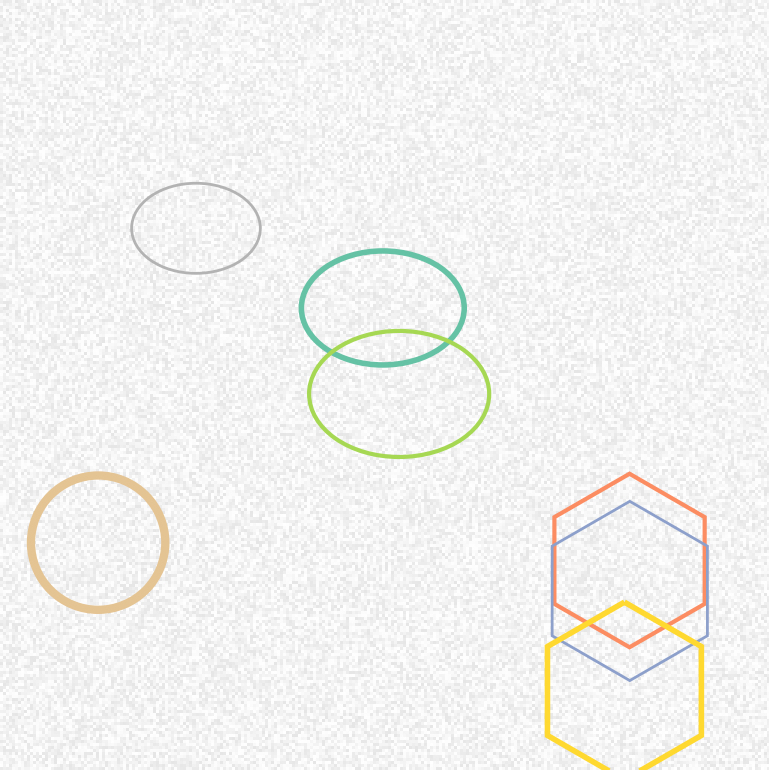[{"shape": "oval", "thickness": 2, "radius": 0.53, "center": [0.497, 0.6]}, {"shape": "hexagon", "thickness": 1.5, "radius": 0.56, "center": [0.818, 0.272]}, {"shape": "hexagon", "thickness": 1, "radius": 0.58, "center": [0.818, 0.233]}, {"shape": "oval", "thickness": 1.5, "radius": 0.58, "center": [0.518, 0.488]}, {"shape": "hexagon", "thickness": 2, "radius": 0.58, "center": [0.811, 0.103]}, {"shape": "circle", "thickness": 3, "radius": 0.44, "center": [0.127, 0.295]}, {"shape": "oval", "thickness": 1, "radius": 0.42, "center": [0.255, 0.704]}]